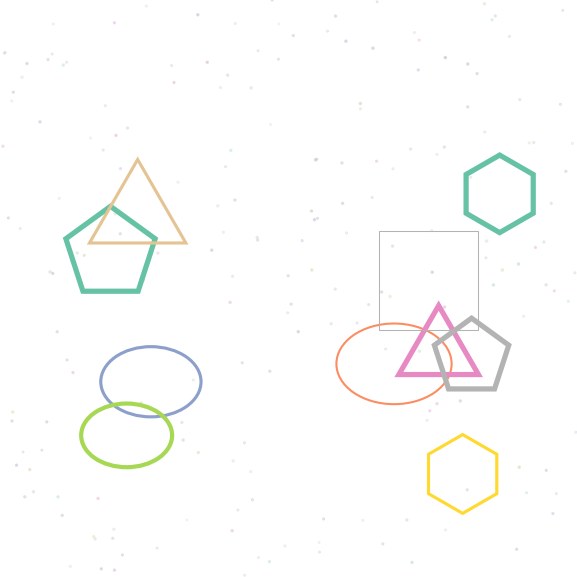[{"shape": "pentagon", "thickness": 2.5, "radius": 0.41, "center": [0.191, 0.561]}, {"shape": "hexagon", "thickness": 2.5, "radius": 0.34, "center": [0.865, 0.663]}, {"shape": "oval", "thickness": 1, "radius": 0.5, "center": [0.682, 0.369]}, {"shape": "oval", "thickness": 1.5, "radius": 0.43, "center": [0.261, 0.338]}, {"shape": "triangle", "thickness": 2.5, "radius": 0.4, "center": [0.76, 0.39]}, {"shape": "oval", "thickness": 2, "radius": 0.39, "center": [0.219, 0.245]}, {"shape": "hexagon", "thickness": 1.5, "radius": 0.34, "center": [0.801, 0.178]}, {"shape": "triangle", "thickness": 1.5, "radius": 0.48, "center": [0.238, 0.627]}, {"shape": "square", "thickness": 0.5, "radius": 0.43, "center": [0.742, 0.513]}, {"shape": "pentagon", "thickness": 2.5, "radius": 0.34, "center": [0.817, 0.38]}]